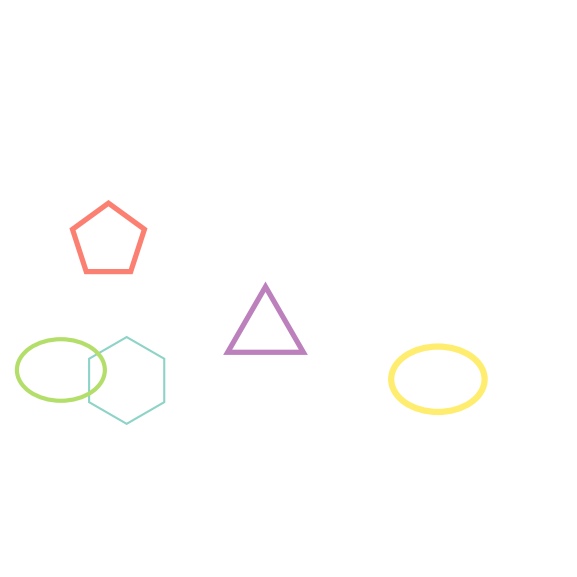[{"shape": "hexagon", "thickness": 1, "radius": 0.38, "center": [0.219, 0.34]}, {"shape": "pentagon", "thickness": 2.5, "radius": 0.33, "center": [0.188, 0.582]}, {"shape": "oval", "thickness": 2, "radius": 0.38, "center": [0.105, 0.358]}, {"shape": "triangle", "thickness": 2.5, "radius": 0.38, "center": [0.46, 0.427]}, {"shape": "oval", "thickness": 3, "radius": 0.4, "center": [0.758, 0.342]}]